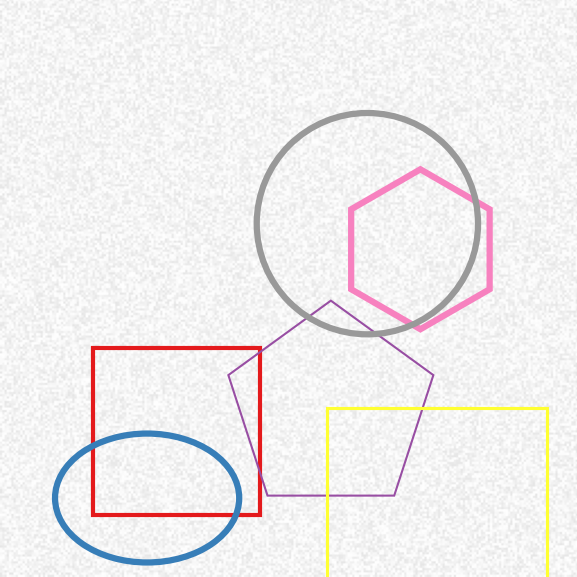[{"shape": "square", "thickness": 2, "radius": 0.72, "center": [0.305, 0.252]}, {"shape": "oval", "thickness": 3, "radius": 0.8, "center": [0.255, 0.137]}, {"shape": "pentagon", "thickness": 1, "radius": 0.93, "center": [0.573, 0.292]}, {"shape": "square", "thickness": 1.5, "radius": 0.95, "center": [0.757, 0.103]}, {"shape": "hexagon", "thickness": 3, "radius": 0.69, "center": [0.728, 0.568]}, {"shape": "circle", "thickness": 3, "radius": 0.96, "center": [0.636, 0.612]}]